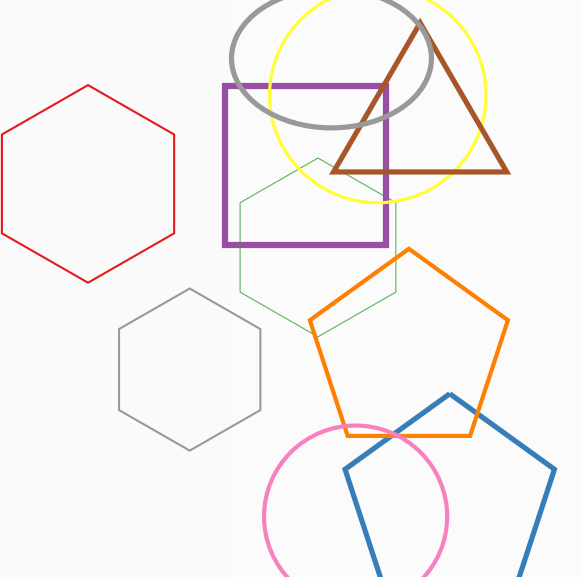[{"shape": "hexagon", "thickness": 1, "radius": 0.86, "center": [0.151, 0.681]}, {"shape": "pentagon", "thickness": 2.5, "radius": 0.95, "center": [0.774, 0.128]}, {"shape": "hexagon", "thickness": 0.5, "radius": 0.77, "center": [0.547, 0.571]}, {"shape": "square", "thickness": 3, "radius": 0.69, "center": [0.525, 0.713]}, {"shape": "pentagon", "thickness": 2, "radius": 0.9, "center": [0.703, 0.389]}, {"shape": "circle", "thickness": 1.5, "radius": 0.93, "center": [0.65, 0.834]}, {"shape": "triangle", "thickness": 2.5, "radius": 0.86, "center": [0.723, 0.787]}, {"shape": "circle", "thickness": 2, "radius": 0.79, "center": [0.612, 0.105]}, {"shape": "hexagon", "thickness": 1, "radius": 0.7, "center": [0.326, 0.359]}, {"shape": "oval", "thickness": 2.5, "radius": 0.86, "center": [0.57, 0.898]}]